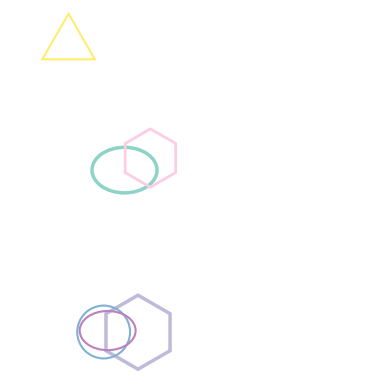[{"shape": "oval", "thickness": 2.5, "radius": 0.42, "center": [0.323, 0.558]}, {"shape": "hexagon", "thickness": 2.5, "radius": 0.48, "center": [0.358, 0.137]}, {"shape": "circle", "thickness": 1.5, "radius": 0.34, "center": [0.269, 0.138]}, {"shape": "hexagon", "thickness": 2, "radius": 0.38, "center": [0.391, 0.59]}, {"shape": "oval", "thickness": 1.5, "radius": 0.36, "center": [0.28, 0.141]}, {"shape": "triangle", "thickness": 1.5, "radius": 0.39, "center": [0.178, 0.885]}]